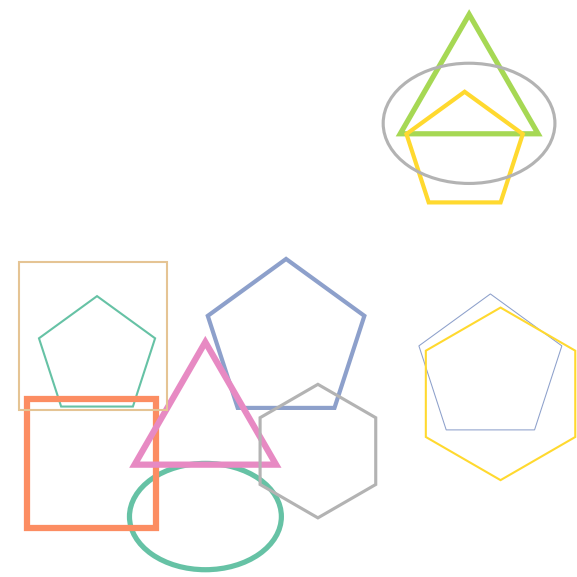[{"shape": "pentagon", "thickness": 1, "radius": 0.53, "center": [0.168, 0.381]}, {"shape": "oval", "thickness": 2.5, "radius": 0.66, "center": [0.356, 0.105]}, {"shape": "square", "thickness": 3, "radius": 0.56, "center": [0.159, 0.196]}, {"shape": "pentagon", "thickness": 0.5, "radius": 0.65, "center": [0.849, 0.36]}, {"shape": "pentagon", "thickness": 2, "radius": 0.71, "center": [0.495, 0.408]}, {"shape": "triangle", "thickness": 3, "radius": 0.71, "center": [0.356, 0.265]}, {"shape": "triangle", "thickness": 2.5, "radius": 0.69, "center": [0.812, 0.836]}, {"shape": "pentagon", "thickness": 2, "radius": 0.53, "center": [0.805, 0.734]}, {"shape": "hexagon", "thickness": 1, "radius": 0.75, "center": [0.867, 0.317]}, {"shape": "square", "thickness": 1, "radius": 0.64, "center": [0.161, 0.417]}, {"shape": "hexagon", "thickness": 1.5, "radius": 0.58, "center": [0.55, 0.218]}, {"shape": "oval", "thickness": 1.5, "radius": 0.74, "center": [0.812, 0.786]}]